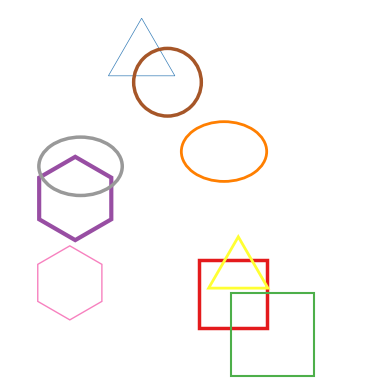[{"shape": "square", "thickness": 2.5, "radius": 0.44, "center": [0.605, 0.236]}, {"shape": "triangle", "thickness": 0.5, "radius": 0.5, "center": [0.368, 0.853]}, {"shape": "square", "thickness": 1.5, "radius": 0.54, "center": [0.708, 0.132]}, {"shape": "hexagon", "thickness": 3, "radius": 0.54, "center": [0.195, 0.485]}, {"shape": "oval", "thickness": 2, "radius": 0.55, "center": [0.582, 0.606]}, {"shape": "triangle", "thickness": 2, "radius": 0.44, "center": [0.619, 0.296]}, {"shape": "circle", "thickness": 2.5, "radius": 0.44, "center": [0.435, 0.786]}, {"shape": "hexagon", "thickness": 1, "radius": 0.48, "center": [0.181, 0.265]}, {"shape": "oval", "thickness": 2.5, "radius": 0.54, "center": [0.209, 0.568]}]